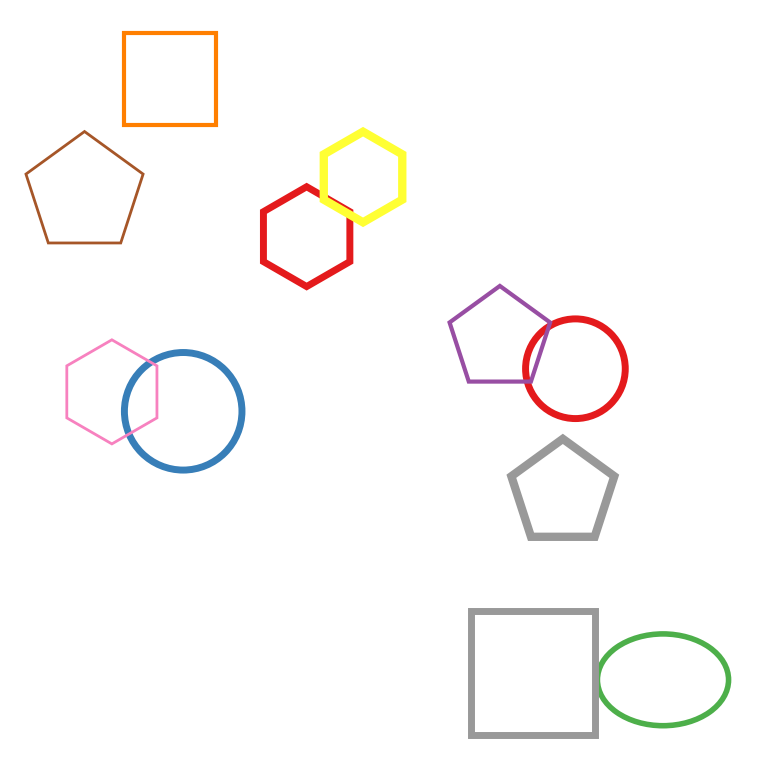[{"shape": "hexagon", "thickness": 2.5, "radius": 0.32, "center": [0.398, 0.693]}, {"shape": "circle", "thickness": 2.5, "radius": 0.32, "center": [0.747, 0.521]}, {"shape": "circle", "thickness": 2.5, "radius": 0.38, "center": [0.238, 0.466]}, {"shape": "oval", "thickness": 2, "radius": 0.43, "center": [0.861, 0.117]}, {"shape": "pentagon", "thickness": 1.5, "radius": 0.34, "center": [0.649, 0.56]}, {"shape": "square", "thickness": 1.5, "radius": 0.3, "center": [0.221, 0.897]}, {"shape": "hexagon", "thickness": 3, "radius": 0.29, "center": [0.471, 0.77]}, {"shape": "pentagon", "thickness": 1, "radius": 0.4, "center": [0.11, 0.749]}, {"shape": "hexagon", "thickness": 1, "radius": 0.34, "center": [0.145, 0.491]}, {"shape": "square", "thickness": 2.5, "radius": 0.4, "center": [0.692, 0.126]}, {"shape": "pentagon", "thickness": 3, "radius": 0.35, "center": [0.731, 0.36]}]